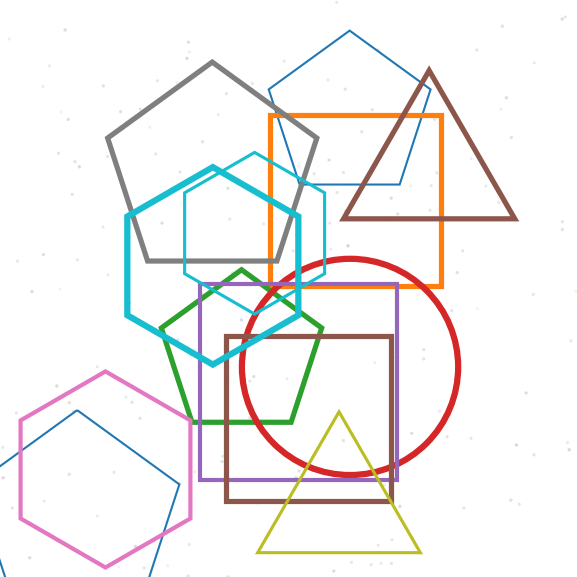[{"shape": "pentagon", "thickness": 1, "radius": 0.74, "center": [0.605, 0.799]}, {"shape": "pentagon", "thickness": 1, "radius": 0.93, "center": [0.134, 0.103]}, {"shape": "square", "thickness": 2.5, "radius": 0.74, "center": [0.615, 0.651]}, {"shape": "pentagon", "thickness": 2.5, "radius": 0.73, "center": [0.418, 0.386]}, {"shape": "circle", "thickness": 3, "radius": 0.94, "center": [0.606, 0.364]}, {"shape": "square", "thickness": 2, "radius": 0.85, "center": [0.517, 0.338]}, {"shape": "triangle", "thickness": 2.5, "radius": 0.86, "center": [0.743, 0.706]}, {"shape": "square", "thickness": 2.5, "radius": 0.71, "center": [0.534, 0.275]}, {"shape": "hexagon", "thickness": 2, "radius": 0.85, "center": [0.183, 0.186]}, {"shape": "pentagon", "thickness": 2.5, "radius": 0.95, "center": [0.368, 0.701]}, {"shape": "triangle", "thickness": 1.5, "radius": 0.81, "center": [0.587, 0.123]}, {"shape": "hexagon", "thickness": 3, "radius": 0.85, "center": [0.369, 0.539]}, {"shape": "hexagon", "thickness": 1.5, "radius": 0.7, "center": [0.441, 0.595]}]